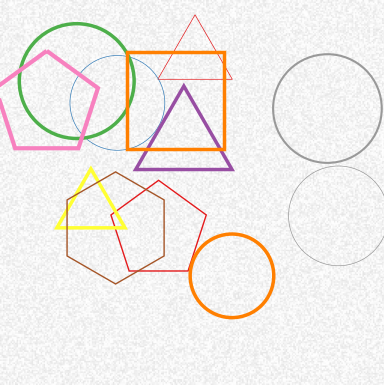[{"shape": "pentagon", "thickness": 1, "radius": 0.65, "center": [0.412, 0.401]}, {"shape": "triangle", "thickness": 0.5, "radius": 0.56, "center": [0.507, 0.85]}, {"shape": "circle", "thickness": 0.5, "radius": 0.62, "center": [0.305, 0.733]}, {"shape": "circle", "thickness": 2.5, "radius": 0.75, "center": [0.199, 0.789]}, {"shape": "triangle", "thickness": 2.5, "radius": 0.72, "center": [0.478, 0.632]}, {"shape": "circle", "thickness": 2.5, "radius": 0.54, "center": [0.603, 0.284]}, {"shape": "square", "thickness": 2.5, "radius": 0.63, "center": [0.457, 0.739]}, {"shape": "triangle", "thickness": 2.5, "radius": 0.51, "center": [0.236, 0.459]}, {"shape": "hexagon", "thickness": 1, "radius": 0.73, "center": [0.3, 0.408]}, {"shape": "pentagon", "thickness": 3, "radius": 0.7, "center": [0.121, 0.728]}, {"shape": "circle", "thickness": 1.5, "radius": 0.71, "center": [0.85, 0.718]}, {"shape": "circle", "thickness": 0.5, "radius": 0.65, "center": [0.879, 0.439]}]